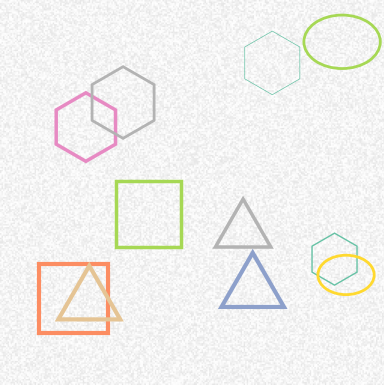[{"shape": "hexagon", "thickness": 1, "radius": 0.34, "center": [0.869, 0.327]}, {"shape": "hexagon", "thickness": 0.5, "radius": 0.41, "center": [0.707, 0.837]}, {"shape": "square", "thickness": 3, "radius": 0.45, "center": [0.19, 0.224]}, {"shape": "triangle", "thickness": 3, "radius": 0.47, "center": [0.656, 0.25]}, {"shape": "hexagon", "thickness": 2.5, "radius": 0.44, "center": [0.223, 0.67]}, {"shape": "oval", "thickness": 2, "radius": 0.5, "center": [0.889, 0.891]}, {"shape": "square", "thickness": 2.5, "radius": 0.42, "center": [0.385, 0.444]}, {"shape": "oval", "thickness": 2, "radius": 0.37, "center": [0.899, 0.286]}, {"shape": "triangle", "thickness": 3, "radius": 0.46, "center": [0.232, 0.217]}, {"shape": "hexagon", "thickness": 2, "radius": 0.47, "center": [0.32, 0.734]}, {"shape": "triangle", "thickness": 2.5, "radius": 0.42, "center": [0.631, 0.4]}]